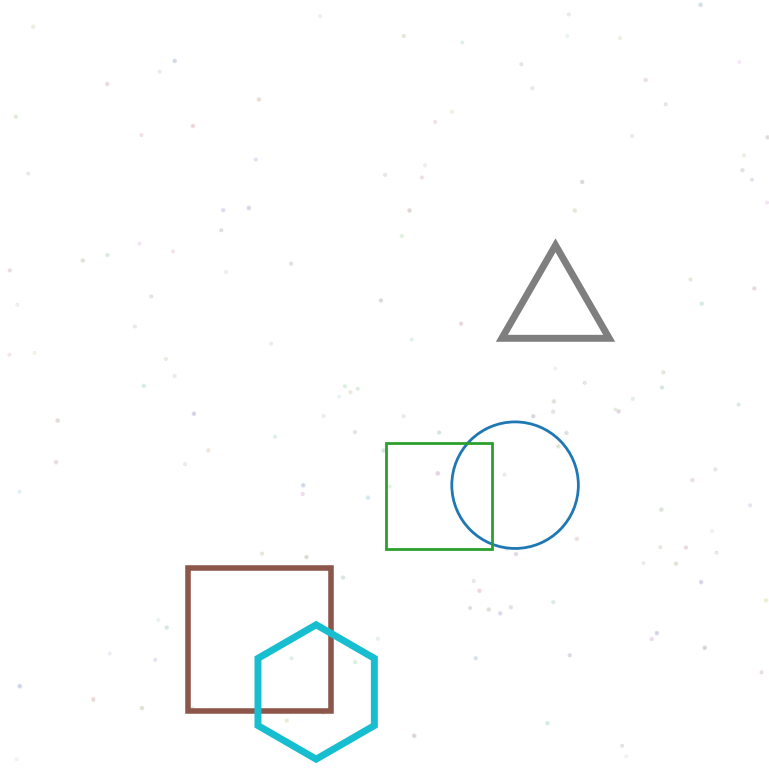[{"shape": "circle", "thickness": 1, "radius": 0.41, "center": [0.669, 0.37]}, {"shape": "square", "thickness": 1, "radius": 0.34, "center": [0.569, 0.356]}, {"shape": "square", "thickness": 2, "radius": 0.46, "center": [0.337, 0.17]}, {"shape": "triangle", "thickness": 2.5, "radius": 0.4, "center": [0.721, 0.601]}, {"shape": "hexagon", "thickness": 2.5, "radius": 0.44, "center": [0.411, 0.101]}]